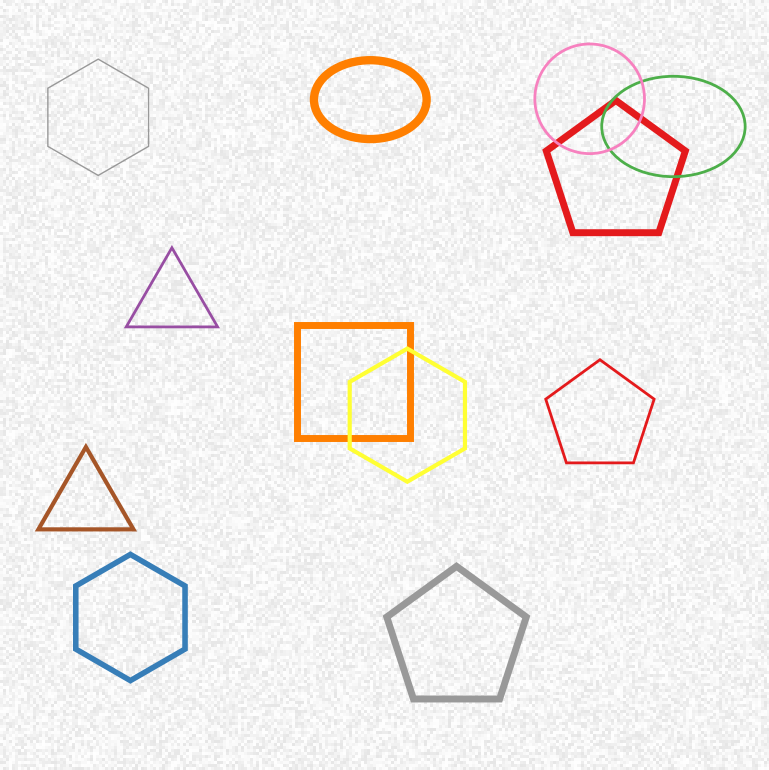[{"shape": "pentagon", "thickness": 1, "radius": 0.37, "center": [0.779, 0.459]}, {"shape": "pentagon", "thickness": 2.5, "radius": 0.47, "center": [0.8, 0.775]}, {"shape": "hexagon", "thickness": 2, "radius": 0.41, "center": [0.169, 0.198]}, {"shape": "oval", "thickness": 1, "radius": 0.47, "center": [0.875, 0.836]}, {"shape": "triangle", "thickness": 1, "radius": 0.34, "center": [0.223, 0.61]}, {"shape": "square", "thickness": 2.5, "radius": 0.37, "center": [0.46, 0.505]}, {"shape": "oval", "thickness": 3, "radius": 0.37, "center": [0.481, 0.871]}, {"shape": "hexagon", "thickness": 1.5, "radius": 0.43, "center": [0.529, 0.461]}, {"shape": "triangle", "thickness": 1.5, "radius": 0.36, "center": [0.112, 0.348]}, {"shape": "circle", "thickness": 1, "radius": 0.36, "center": [0.766, 0.872]}, {"shape": "hexagon", "thickness": 0.5, "radius": 0.38, "center": [0.128, 0.848]}, {"shape": "pentagon", "thickness": 2.5, "radius": 0.48, "center": [0.593, 0.169]}]